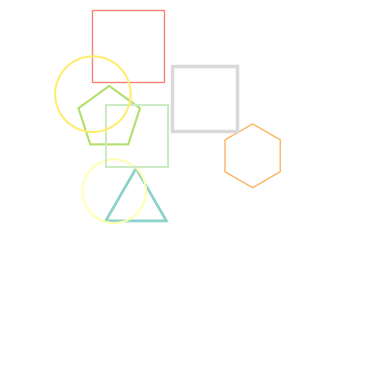[{"shape": "triangle", "thickness": 2, "radius": 0.45, "center": [0.353, 0.472]}, {"shape": "circle", "thickness": 1.5, "radius": 0.41, "center": [0.297, 0.503]}, {"shape": "square", "thickness": 1, "radius": 0.46, "center": [0.332, 0.88]}, {"shape": "hexagon", "thickness": 1, "radius": 0.41, "center": [0.656, 0.595]}, {"shape": "pentagon", "thickness": 1.5, "radius": 0.42, "center": [0.284, 0.693]}, {"shape": "square", "thickness": 2.5, "radius": 0.42, "center": [0.53, 0.744]}, {"shape": "square", "thickness": 1.5, "radius": 0.4, "center": [0.355, 0.646]}, {"shape": "circle", "thickness": 1.5, "radius": 0.49, "center": [0.241, 0.755]}]